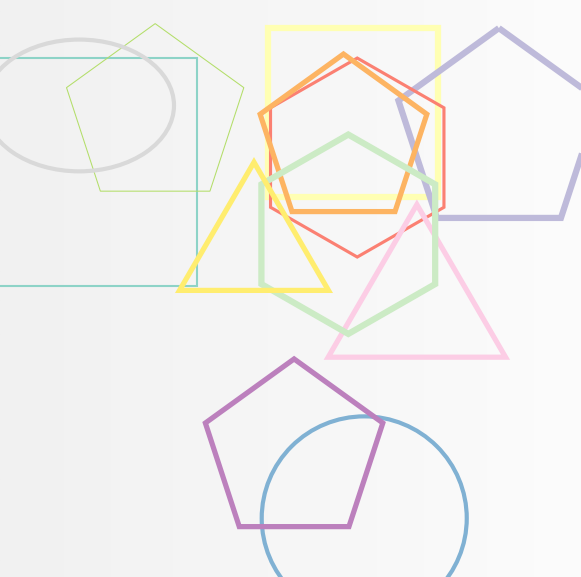[{"shape": "square", "thickness": 1, "radius": 0.99, "center": [0.141, 0.701]}, {"shape": "square", "thickness": 3, "radius": 0.73, "center": [0.607, 0.804]}, {"shape": "pentagon", "thickness": 3, "radius": 0.91, "center": [0.858, 0.769]}, {"shape": "hexagon", "thickness": 1.5, "radius": 0.86, "center": [0.615, 0.726]}, {"shape": "circle", "thickness": 2, "radius": 0.88, "center": [0.627, 0.102]}, {"shape": "pentagon", "thickness": 2.5, "radius": 0.75, "center": [0.591, 0.755]}, {"shape": "pentagon", "thickness": 0.5, "radius": 0.8, "center": [0.267, 0.798]}, {"shape": "triangle", "thickness": 2.5, "radius": 0.88, "center": [0.717, 0.469]}, {"shape": "oval", "thickness": 2, "radius": 0.81, "center": [0.136, 0.817]}, {"shape": "pentagon", "thickness": 2.5, "radius": 0.8, "center": [0.506, 0.217]}, {"shape": "hexagon", "thickness": 3, "radius": 0.86, "center": [0.599, 0.594]}, {"shape": "triangle", "thickness": 2.5, "radius": 0.74, "center": [0.437, 0.57]}]